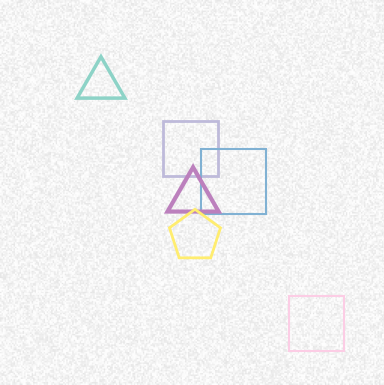[{"shape": "triangle", "thickness": 2.5, "radius": 0.36, "center": [0.262, 0.781]}, {"shape": "square", "thickness": 2, "radius": 0.36, "center": [0.494, 0.613]}, {"shape": "square", "thickness": 1.5, "radius": 0.42, "center": [0.607, 0.528]}, {"shape": "square", "thickness": 1.5, "radius": 0.36, "center": [0.821, 0.159]}, {"shape": "triangle", "thickness": 3, "radius": 0.38, "center": [0.501, 0.489]}, {"shape": "pentagon", "thickness": 2, "radius": 0.35, "center": [0.506, 0.387]}]